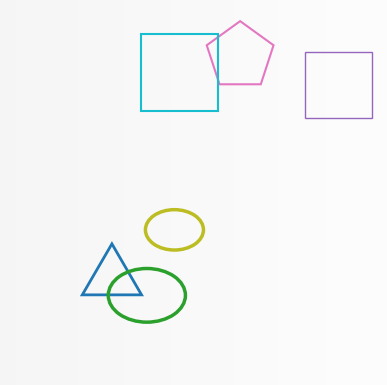[{"shape": "triangle", "thickness": 2, "radius": 0.44, "center": [0.289, 0.278]}, {"shape": "oval", "thickness": 2.5, "radius": 0.5, "center": [0.379, 0.233]}, {"shape": "square", "thickness": 1, "radius": 0.43, "center": [0.874, 0.78]}, {"shape": "pentagon", "thickness": 1.5, "radius": 0.45, "center": [0.62, 0.854]}, {"shape": "oval", "thickness": 2.5, "radius": 0.37, "center": [0.45, 0.403]}, {"shape": "square", "thickness": 1.5, "radius": 0.5, "center": [0.464, 0.812]}]